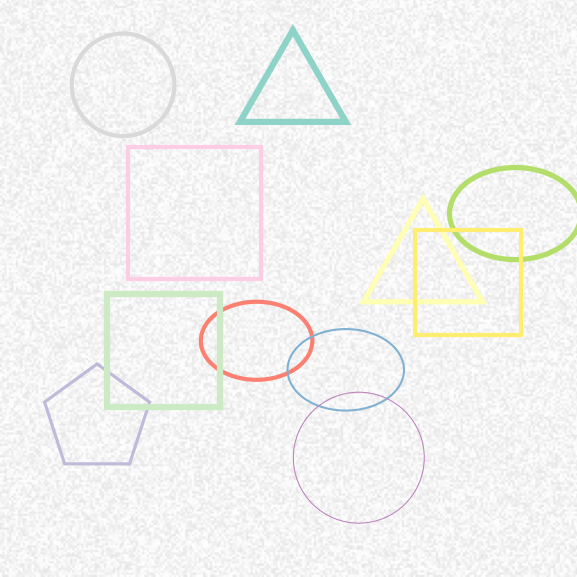[{"shape": "triangle", "thickness": 3, "radius": 0.53, "center": [0.507, 0.841]}, {"shape": "triangle", "thickness": 2.5, "radius": 0.6, "center": [0.732, 0.536]}, {"shape": "pentagon", "thickness": 1.5, "radius": 0.48, "center": [0.168, 0.273]}, {"shape": "oval", "thickness": 2, "radius": 0.48, "center": [0.444, 0.409]}, {"shape": "oval", "thickness": 1, "radius": 0.5, "center": [0.599, 0.359]}, {"shape": "oval", "thickness": 2.5, "radius": 0.57, "center": [0.892, 0.629]}, {"shape": "square", "thickness": 2, "radius": 0.58, "center": [0.337, 0.63]}, {"shape": "circle", "thickness": 2, "radius": 0.44, "center": [0.213, 0.852]}, {"shape": "circle", "thickness": 0.5, "radius": 0.57, "center": [0.621, 0.207]}, {"shape": "square", "thickness": 3, "radius": 0.49, "center": [0.283, 0.392]}, {"shape": "square", "thickness": 2, "radius": 0.46, "center": [0.811, 0.51]}]